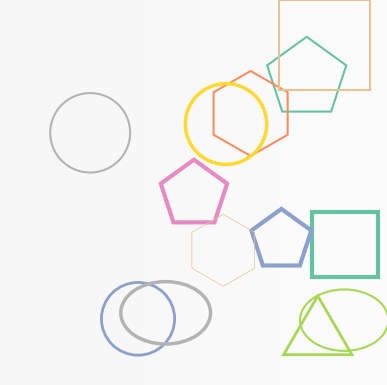[{"shape": "square", "thickness": 3, "radius": 0.42, "center": [0.89, 0.364]}, {"shape": "pentagon", "thickness": 1.5, "radius": 0.54, "center": [0.791, 0.797]}, {"shape": "hexagon", "thickness": 1.5, "radius": 0.55, "center": [0.647, 0.705]}, {"shape": "circle", "thickness": 2, "radius": 0.47, "center": [0.356, 0.172]}, {"shape": "pentagon", "thickness": 3, "radius": 0.41, "center": [0.726, 0.376]}, {"shape": "pentagon", "thickness": 3, "radius": 0.45, "center": [0.501, 0.495]}, {"shape": "triangle", "thickness": 2, "radius": 0.51, "center": [0.82, 0.13]}, {"shape": "oval", "thickness": 1.5, "radius": 0.57, "center": [0.888, 0.168]}, {"shape": "circle", "thickness": 2.5, "radius": 0.52, "center": [0.583, 0.678]}, {"shape": "hexagon", "thickness": 0.5, "radius": 0.47, "center": [0.576, 0.35]}, {"shape": "square", "thickness": 1.5, "radius": 0.59, "center": [0.838, 0.883]}, {"shape": "circle", "thickness": 1.5, "radius": 0.52, "center": [0.233, 0.655]}, {"shape": "oval", "thickness": 2.5, "radius": 0.58, "center": [0.428, 0.187]}]